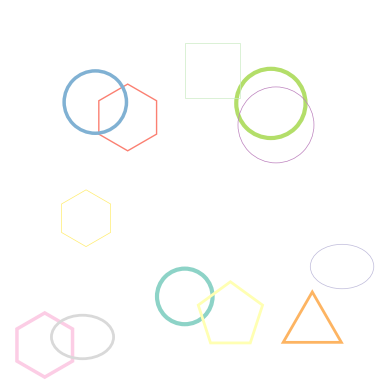[{"shape": "circle", "thickness": 3, "radius": 0.36, "center": [0.48, 0.23]}, {"shape": "pentagon", "thickness": 2, "radius": 0.44, "center": [0.598, 0.18]}, {"shape": "oval", "thickness": 0.5, "radius": 0.41, "center": [0.888, 0.308]}, {"shape": "hexagon", "thickness": 1, "radius": 0.43, "center": [0.332, 0.695]}, {"shape": "circle", "thickness": 2.5, "radius": 0.4, "center": [0.248, 0.735]}, {"shape": "triangle", "thickness": 2, "radius": 0.44, "center": [0.811, 0.154]}, {"shape": "circle", "thickness": 3, "radius": 0.45, "center": [0.704, 0.731]}, {"shape": "hexagon", "thickness": 2.5, "radius": 0.42, "center": [0.116, 0.104]}, {"shape": "oval", "thickness": 2, "radius": 0.4, "center": [0.214, 0.125]}, {"shape": "circle", "thickness": 0.5, "radius": 0.49, "center": [0.717, 0.676]}, {"shape": "square", "thickness": 0.5, "radius": 0.36, "center": [0.551, 0.816]}, {"shape": "hexagon", "thickness": 0.5, "radius": 0.37, "center": [0.224, 0.433]}]